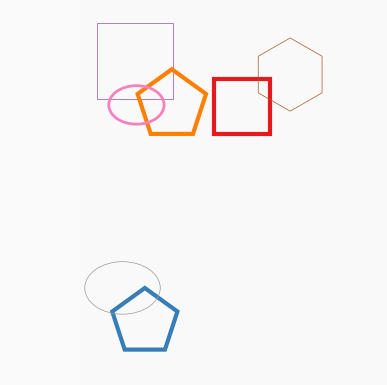[{"shape": "square", "thickness": 3, "radius": 0.36, "center": [0.624, 0.724]}, {"shape": "pentagon", "thickness": 3, "radius": 0.44, "center": [0.374, 0.164]}, {"shape": "square", "thickness": 0.5, "radius": 0.49, "center": [0.348, 0.842]}, {"shape": "pentagon", "thickness": 3, "radius": 0.46, "center": [0.443, 0.727]}, {"shape": "hexagon", "thickness": 0.5, "radius": 0.48, "center": [0.749, 0.806]}, {"shape": "oval", "thickness": 2, "radius": 0.36, "center": [0.352, 0.727]}, {"shape": "oval", "thickness": 0.5, "radius": 0.49, "center": [0.316, 0.252]}]